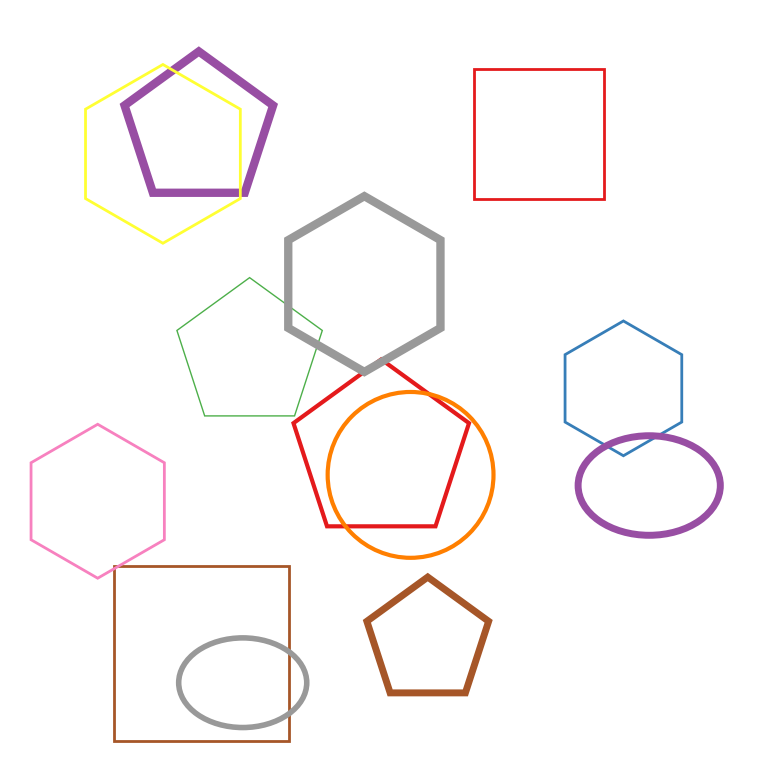[{"shape": "square", "thickness": 1, "radius": 0.42, "center": [0.7, 0.826]}, {"shape": "pentagon", "thickness": 1.5, "radius": 0.6, "center": [0.495, 0.413]}, {"shape": "hexagon", "thickness": 1, "radius": 0.44, "center": [0.81, 0.496]}, {"shape": "pentagon", "thickness": 0.5, "radius": 0.5, "center": [0.324, 0.54]}, {"shape": "oval", "thickness": 2.5, "radius": 0.46, "center": [0.843, 0.369]}, {"shape": "pentagon", "thickness": 3, "radius": 0.51, "center": [0.258, 0.832]}, {"shape": "circle", "thickness": 1.5, "radius": 0.54, "center": [0.533, 0.383]}, {"shape": "hexagon", "thickness": 1, "radius": 0.58, "center": [0.212, 0.8]}, {"shape": "square", "thickness": 1, "radius": 0.57, "center": [0.261, 0.151]}, {"shape": "pentagon", "thickness": 2.5, "radius": 0.42, "center": [0.556, 0.167]}, {"shape": "hexagon", "thickness": 1, "radius": 0.5, "center": [0.127, 0.349]}, {"shape": "hexagon", "thickness": 3, "radius": 0.57, "center": [0.473, 0.631]}, {"shape": "oval", "thickness": 2, "radius": 0.42, "center": [0.315, 0.113]}]